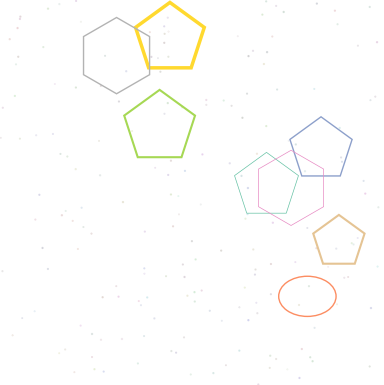[{"shape": "pentagon", "thickness": 0.5, "radius": 0.44, "center": [0.692, 0.517]}, {"shape": "oval", "thickness": 1, "radius": 0.37, "center": [0.798, 0.23]}, {"shape": "pentagon", "thickness": 1, "radius": 0.42, "center": [0.834, 0.612]}, {"shape": "hexagon", "thickness": 0.5, "radius": 0.49, "center": [0.756, 0.512]}, {"shape": "pentagon", "thickness": 1.5, "radius": 0.48, "center": [0.415, 0.67]}, {"shape": "pentagon", "thickness": 2.5, "radius": 0.47, "center": [0.441, 0.9]}, {"shape": "pentagon", "thickness": 1.5, "radius": 0.35, "center": [0.88, 0.372]}, {"shape": "hexagon", "thickness": 1, "radius": 0.5, "center": [0.303, 0.856]}]